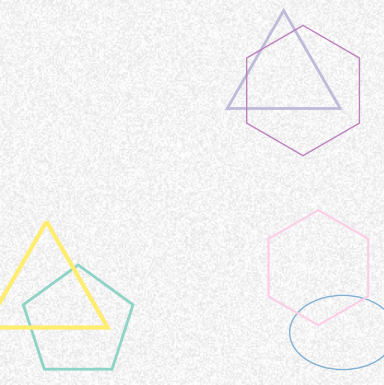[{"shape": "pentagon", "thickness": 2, "radius": 0.75, "center": [0.203, 0.162]}, {"shape": "triangle", "thickness": 2, "radius": 0.85, "center": [0.737, 0.803]}, {"shape": "oval", "thickness": 1, "radius": 0.69, "center": [0.89, 0.136]}, {"shape": "hexagon", "thickness": 1.5, "radius": 0.75, "center": [0.827, 0.305]}, {"shape": "hexagon", "thickness": 1, "radius": 0.85, "center": [0.787, 0.765]}, {"shape": "triangle", "thickness": 3, "radius": 0.92, "center": [0.121, 0.241]}]